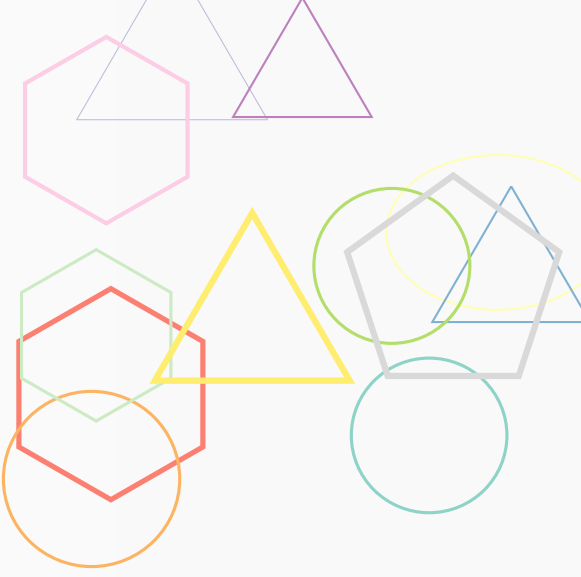[{"shape": "circle", "thickness": 1.5, "radius": 0.67, "center": [0.738, 0.245]}, {"shape": "oval", "thickness": 1, "radius": 0.96, "center": [0.856, 0.597]}, {"shape": "triangle", "thickness": 0.5, "radius": 0.95, "center": [0.296, 0.887]}, {"shape": "hexagon", "thickness": 2.5, "radius": 0.91, "center": [0.191, 0.317]}, {"shape": "triangle", "thickness": 1, "radius": 0.78, "center": [0.879, 0.52]}, {"shape": "circle", "thickness": 1.5, "radius": 0.76, "center": [0.158, 0.17]}, {"shape": "circle", "thickness": 1.5, "radius": 0.67, "center": [0.674, 0.539]}, {"shape": "hexagon", "thickness": 2, "radius": 0.81, "center": [0.183, 0.774]}, {"shape": "pentagon", "thickness": 3, "radius": 0.96, "center": [0.78, 0.503]}, {"shape": "triangle", "thickness": 1, "radius": 0.69, "center": [0.52, 0.865]}, {"shape": "hexagon", "thickness": 1.5, "radius": 0.74, "center": [0.166, 0.418]}, {"shape": "triangle", "thickness": 3, "radius": 0.97, "center": [0.434, 0.437]}]